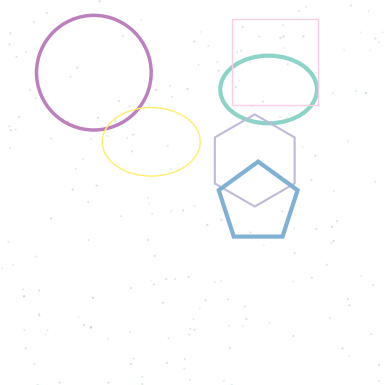[{"shape": "oval", "thickness": 3, "radius": 0.63, "center": [0.698, 0.768]}, {"shape": "hexagon", "thickness": 1.5, "radius": 0.6, "center": [0.662, 0.583]}, {"shape": "pentagon", "thickness": 3, "radius": 0.54, "center": [0.671, 0.473]}, {"shape": "square", "thickness": 1, "radius": 0.56, "center": [0.715, 0.839]}, {"shape": "circle", "thickness": 2.5, "radius": 0.74, "center": [0.244, 0.811]}, {"shape": "oval", "thickness": 1, "radius": 0.64, "center": [0.393, 0.632]}]